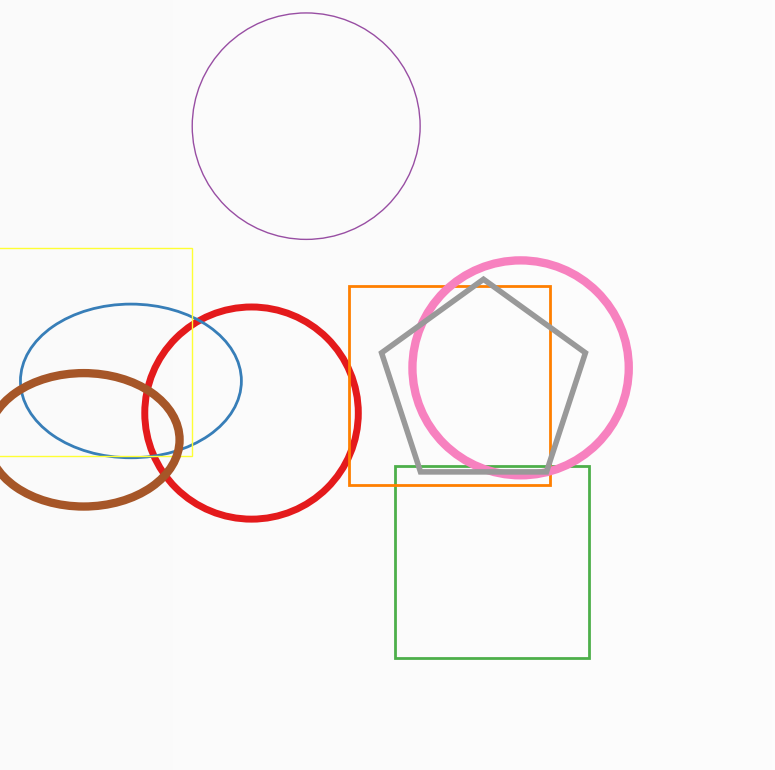[{"shape": "circle", "thickness": 2.5, "radius": 0.69, "center": [0.325, 0.464]}, {"shape": "oval", "thickness": 1, "radius": 0.71, "center": [0.169, 0.505]}, {"shape": "square", "thickness": 1, "radius": 0.62, "center": [0.635, 0.27]}, {"shape": "circle", "thickness": 0.5, "radius": 0.74, "center": [0.395, 0.836]}, {"shape": "square", "thickness": 1, "radius": 0.65, "center": [0.58, 0.5]}, {"shape": "square", "thickness": 0.5, "radius": 0.68, "center": [0.113, 0.542]}, {"shape": "oval", "thickness": 3, "radius": 0.62, "center": [0.108, 0.429]}, {"shape": "circle", "thickness": 3, "radius": 0.7, "center": [0.672, 0.522]}, {"shape": "pentagon", "thickness": 2, "radius": 0.69, "center": [0.624, 0.499]}]